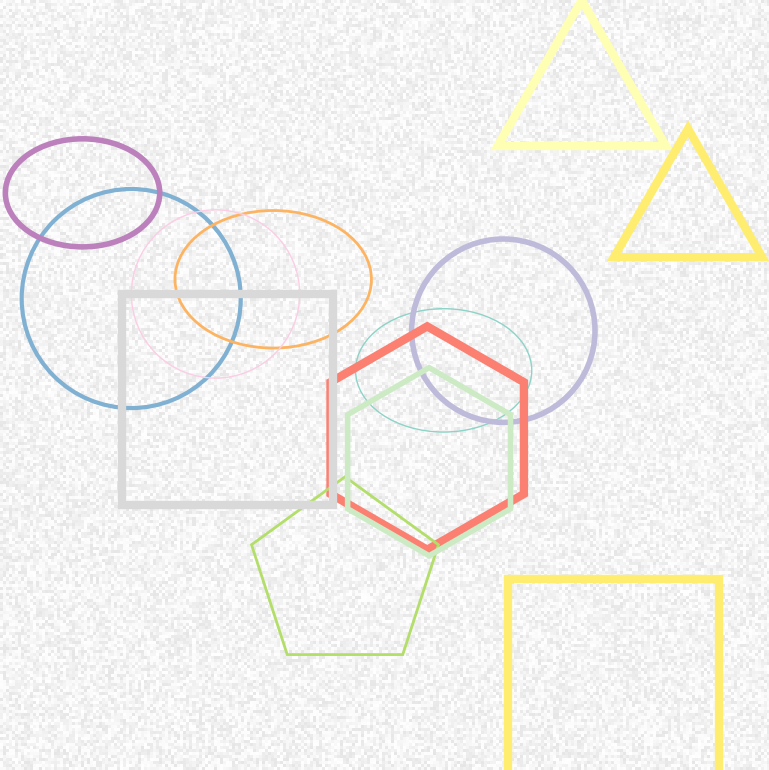[{"shape": "oval", "thickness": 0.5, "radius": 0.57, "center": [0.576, 0.519]}, {"shape": "triangle", "thickness": 3, "radius": 0.63, "center": [0.756, 0.874]}, {"shape": "circle", "thickness": 2, "radius": 0.6, "center": [0.654, 0.571]}, {"shape": "hexagon", "thickness": 3, "radius": 0.73, "center": [0.555, 0.431]}, {"shape": "circle", "thickness": 1.5, "radius": 0.71, "center": [0.17, 0.612]}, {"shape": "oval", "thickness": 1, "radius": 0.64, "center": [0.355, 0.637]}, {"shape": "pentagon", "thickness": 1, "radius": 0.64, "center": [0.448, 0.253]}, {"shape": "circle", "thickness": 0.5, "radius": 0.55, "center": [0.28, 0.618]}, {"shape": "square", "thickness": 3, "radius": 0.68, "center": [0.295, 0.482]}, {"shape": "oval", "thickness": 2, "radius": 0.5, "center": [0.107, 0.75]}, {"shape": "hexagon", "thickness": 2, "radius": 0.61, "center": [0.557, 0.4]}, {"shape": "square", "thickness": 3, "radius": 0.69, "center": [0.797, 0.111]}, {"shape": "triangle", "thickness": 3, "radius": 0.56, "center": [0.894, 0.722]}]